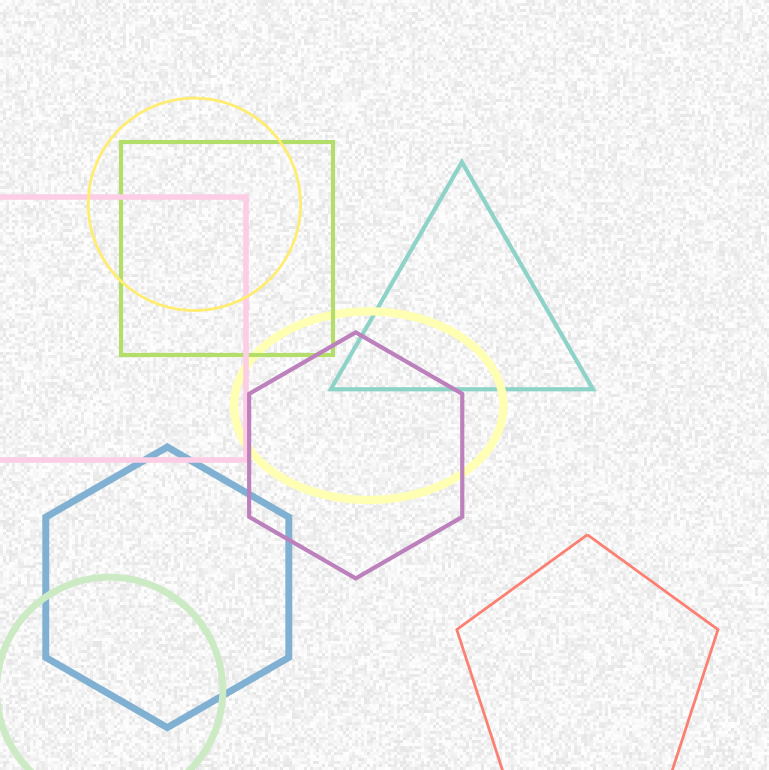[{"shape": "triangle", "thickness": 1.5, "radius": 0.98, "center": [0.6, 0.593]}, {"shape": "oval", "thickness": 3, "radius": 0.87, "center": [0.479, 0.473]}, {"shape": "pentagon", "thickness": 1, "radius": 0.89, "center": [0.763, 0.127]}, {"shape": "hexagon", "thickness": 2.5, "radius": 0.91, "center": [0.217, 0.237]}, {"shape": "square", "thickness": 1.5, "radius": 0.69, "center": [0.295, 0.677]}, {"shape": "square", "thickness": 2, "radius": 0.85, "center": [0.149, 0.574]}, {"shape": "hexagon", "thickness": 1.5, "radius": 0.8, "center": [0.462, 0.409]}, {"shape": "circle", "thickness": 2.5, "radius": 0.73, "center": [0.142, 0.104]}, {"shape": "circle", "thickness": 1, "radius": 0.69, "center": [0.252, 0.735]}]